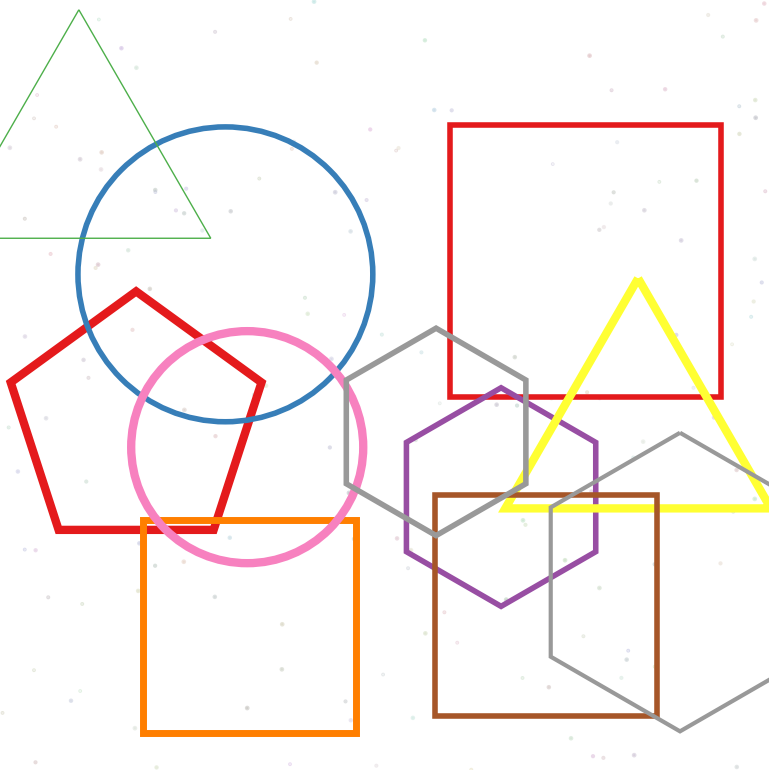[{"shape": "square", "thickness": 2, "radius": 0.88, "center": [0.76, 0.661]}, {"shape": "pentagon", "thickness": 3, "radius": 0.86, "center": [0.177, 0.45]}, {"shape": "circle", "thickness": 2, "radius": 0.96, "center": [0.293, 0.644]}, {"shape": "triangle", "thickness": 0.5, "radius": 0.99, "center": [0.102, 0.789]}, {"shape": "hexagon", "thickness": 2, "radius": 0.71, "center": [0.651, 0.354]}, {"shape": "square", "thickness": 2.5, "radius": 0.69, "center": [0.325, 0.186]}, {"shape": "triangle", "thickness": 3, "radius": 1.0, "center": [0.829, 0.439]}, {"shape": "square", "thickness": 2, "radius": 0.72, "center": [0.709, 0.214]}, {"shape": "circle", "thickness": 3, "radius": 0.75, "center": [0.321, 0.419]}, {"shape": "hexagon", "thickness": 2, "radius": 0.67, "center": [0.566, 0.439]}, {"shape": "hexagon", "thickness": 1.5, "radius": 0.97, "center": [0.883, 0.244]}]